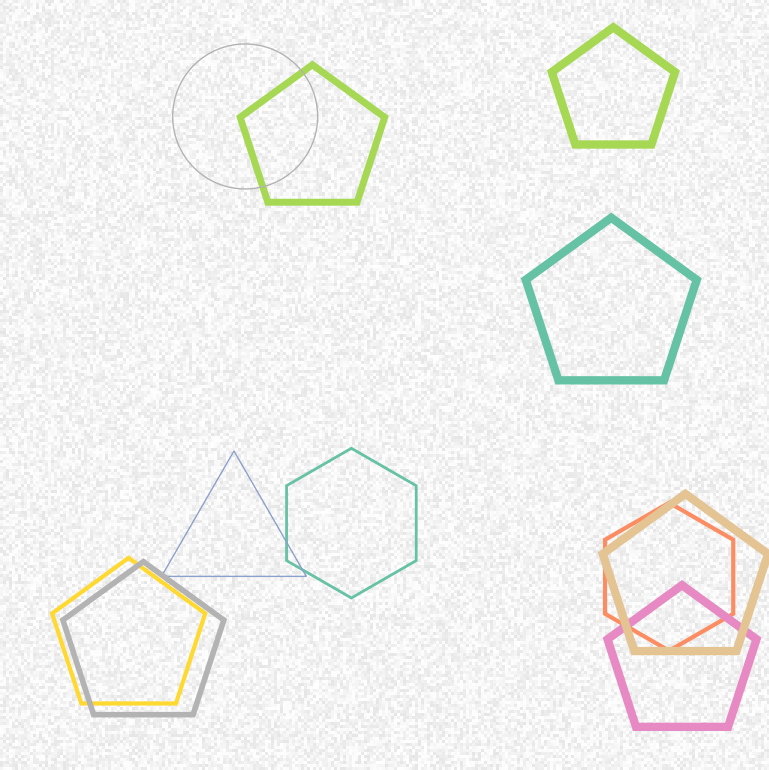[{"shape": "pentagon", "thickness": 3, "radius": 0.58, "center": [0.794, 0.601]}, {"shape": "hexagon", "thickness": 1, "radius": 0.49, "center": [0.456, 0.321]}, {"shape": "hexagon", "thickness": 1.5, "radius": 0.48, "center": [0.869, 0.251]}, {"shape": "triangle", "thickness": 0.5, "radius": 0.54, "center": [0.304, 0.306]}, {"shape": "pentagon", "thickness": 3, "radius": 0.51, "center": [0.886, 0.138]}, {"shape": "pentagon", "thickness": 2.5, "radius": 0.49, "center": [0.406, 0.817]}, {"shape": "pentagon", "thickness": 3, "radius": 0.42, "center": [0.797, 0.88]}, {"shape": "pentagon", "thickness": 1.5, "radius": 0.52, "center": [0.167, 0.171]}, {"shape": "pentagon", "thickness": 3, "radius": 0.56, "center": [0.89, 0.246]}, {"shape": "pentagon", "thickness": 2, "radius": 0.55, "center": [0.186, 0.161]}, {"shape": "circle", "thickness": 0.5, "radius": 0.47, "center": [0.318, 0.849]}]